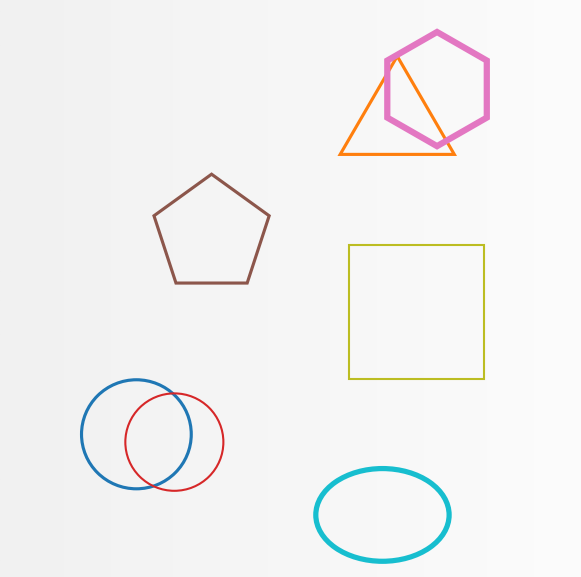[{"shape": "circle", "thickness": 1.5, "radius": 0.47, "center": [0.235, 0.247]}, {"shape": "triangle", "thickness": 1.5, "radius": 0.57, "center": [0.683, 0.788]}, {"shape": "circle", "thickness": 1, "radius": 0.42, "center": [0.3, 0.234]}, {"shape": "pentagon", "thickness": 1.5, "radius": 0.52, "center": [0.364, 0.593]}, {"shape": "hexagon", "thickness": 3, "radius": 0.49, "center": [0.752, 0.845]}, {"shape": "square", "thickness": 1, "radius": 0.58, "center": [0.717, 0.459]}, {"shape": "oval", "thickness": 2.5, "radius": 0.57, "center": [0.658, 0.107]}]